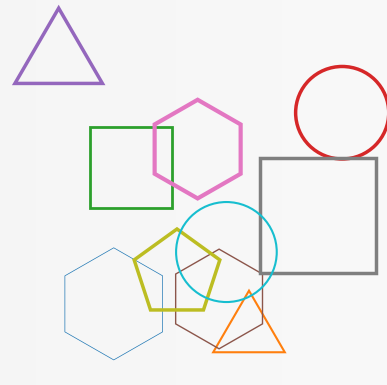[{"shape": "hexagon", "thickness": 0.5, "radius": 0.73, "center": [0.294, 0.211]}, {"shape": "triangle", "thickness": 1.5, "radius": 0.53, "center": [0.643, 0.138]}, {"shape": "square", "thickness": 2, "radius": 0.53, "center": [0.337, 0.564]}, {"shape": "circle", "thickness": 2.5, "radius": 0.6, "center": [0.883, 0.707]}, {"shape": "triangle", "thickness": 2.5, "radius": 0.65, "center": [0.151, 0.848]}, {"shape": "hexagon", "thickness": 1, "radius": 0.65, "center": [0.565, 0.223]}, {"shape": "hexagon", "thickness": 3, "radius": 0.64, "center": [0.51, 0.613]}, {"shape": "square", "thickness": 2.5, "radius": 0.75, "center": [0.82, 0.441]}, {"shape": "pentagon", "thickness": 2.5, "radius": 0.58, "center": [0.457, 0.289]}, {"shape": "circle", "thickness": 1.5, "radius": 0.65, "center": [0.584, 0.345]}]